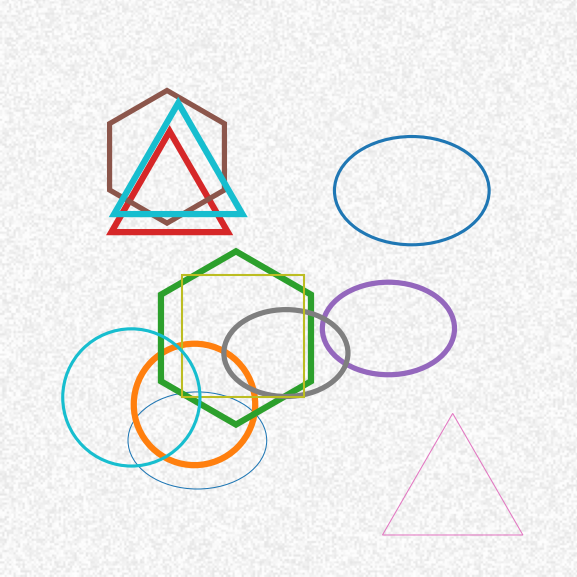[{"shape": "oval", "thickness": 0.5, "radius": 0.6, "center": [0.342, 0.236]}, {"shape": "oval", "thickness": 1.5, "radius": 0.67, "center": [0.713, 0.669]}, {"shape": "circle", "thickness": 3, "radius": 0.53, "center": [0.337, 0.299]}, {"shape": "hexagon", "thickness": 3, "radius": 0.75, "center": [0.409, 0.414]}, {"shape": "triangle", "thickness": 3, "radius": 0.58, "center": [0.294, 0.655]}, {"shape": "oval", "thickness": 2.5, "radius": 0.57, "center": [0.673, 0.43]}, {"shape": "hexagon", "thickness": 2.5, "radius": 0.57, "center": [0.289, 0.728]}, {"shape": "triangle", "thickness": 0.5, "radius": 0.7, "center": [0.784, 0.143]}, {"shape": "oval", "thickness": 2.5, "radius": 0.54, "center": [0.495, 0.388]}, {"shape": "square", "thickness": 1, "radius": 0.53, "center": [0.421, 0.418]}, {"shape": "triangle", "thickness": 3, "radius": 0.64, "center": [0.309, 0.693]}, {"shape": "circle", "thickness": 1.5, "radius": 0.59, "center": [0.227, 0.311]}]